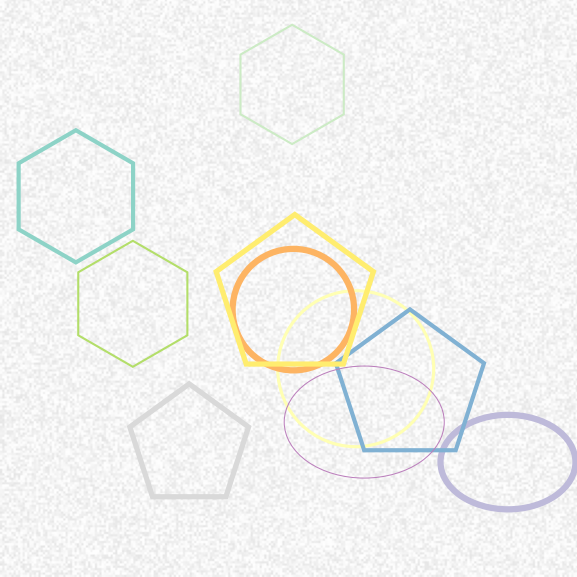[{"shape": "hexagon", "thickness": 2, "radius": 0.57, "center": [0.131, 0.659]}, {"shape": "circle", "thickness": 1.5, "radius": 0.68, "center": [0.616, 0.361]}, {"shape": "oval", "thickness": 3, "radius": 0.58, "center": [0.88, 0.199]}, {"shape": "pentagon", "thickness": 2, "radius": 0.67, "center": [0.71, 0.329]}, {"shape": "circle", "thickness": 3, "radius": 0.53, "center": [0.508, 0.463]}, {"shape": "hexagon", "thickness": 1, "radius": 0.55, "center": [0.23, 0.473]}, {"shape": "pentagon", "thickness": 2.5, "radius": 0.54, "center": [0.328, 0.226]}, {"shape": "oval", "thickness": 0.5, "radius": 0.69, "center": [0.631, 0.268]}, {"shape": "hexagon", "thickness": 1, "radius": 0.52, "center": [0.506, 0.853]}, {"shape": "pentagon", "thickness": 2.5, "radius": 0.72, "center": [0.51, 0.485]}]